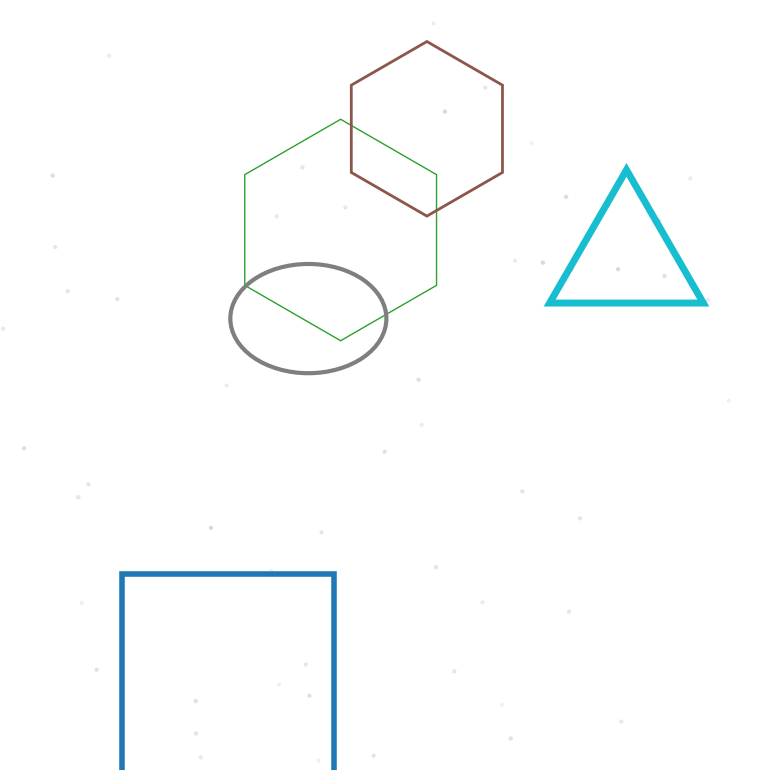[{"shape": "square", "thickness": 2, "radius": 0.69, "center": [0.296, 0.116]}, {"shape": "hexagon", "thickness": 0.5, "radius": 0.72, "center": [0.442, 0.701]}, {"shape": "hexagon", "thickness": 1, "radius": 0.57, "center": [0.554, 0.833]}, {"shape": "oval", "thickness": 1.5, "radius": 0.51, "center": [0.4, 0.586]}, {"shape": "triangle", "thickness": 2.5, "radius": 0.58, "center": [0.814, 0.664]}]